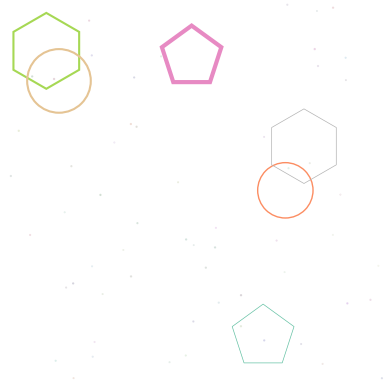[{"shape": "pentagon", "thickness": 0.5, "radius": 0.42, "center": [0.683, 0.126]}, {"shape": "circle", "thickness": 1, "radius": 0.36, "center": [0.741, 0.506]}, {"shape": "pentagon", "thickness": 3, "radius": 0.41, "center": [0.498, 0.852]}, {"shape": "hexagon", "thickness": 1.5, "radius": 0.49, "center": [0.12, 0.868]}, {"shape": "circle", "thickness": 1.5, "radius": 0.41, "center": [0.153, 0.79]}, {"shape": "hexagon", "thickness": 0.5, "radius": 0.48, "center": [0.79, 0.62]}]